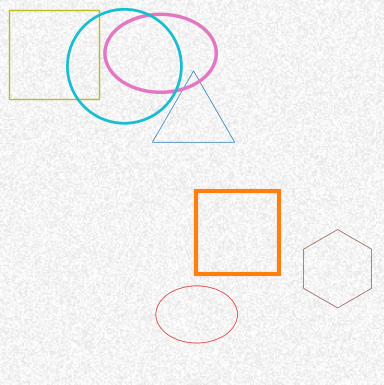[{"shape": "triangle", "thickness": 0.5, "radius": 0.62, "center": [0.503, 0.692]}, {"shape": "square", "thickness": 3, "radius": 0.54, "center": [0.617, 0.396]}, {"shape": "oval", "thickness": 0.5, "radius": 0.53, "center": [0.511, 0.183]}, {"shape": "hexagon", "thickness": 0.5, "radius": 0.51, "center": [0.877, 0.302]}, {"shape": "oval", "thickness": 2.5, "radius": 0.72, "center": [0.417, 0.862]}, {"shape": "square", "thickness": 1, "radius": 0.58, "center": [0.141, 0.859]}, {"shape": "circle", "thickness": 2, "radius": 0.74, "center": [0.323, 0.828]}]